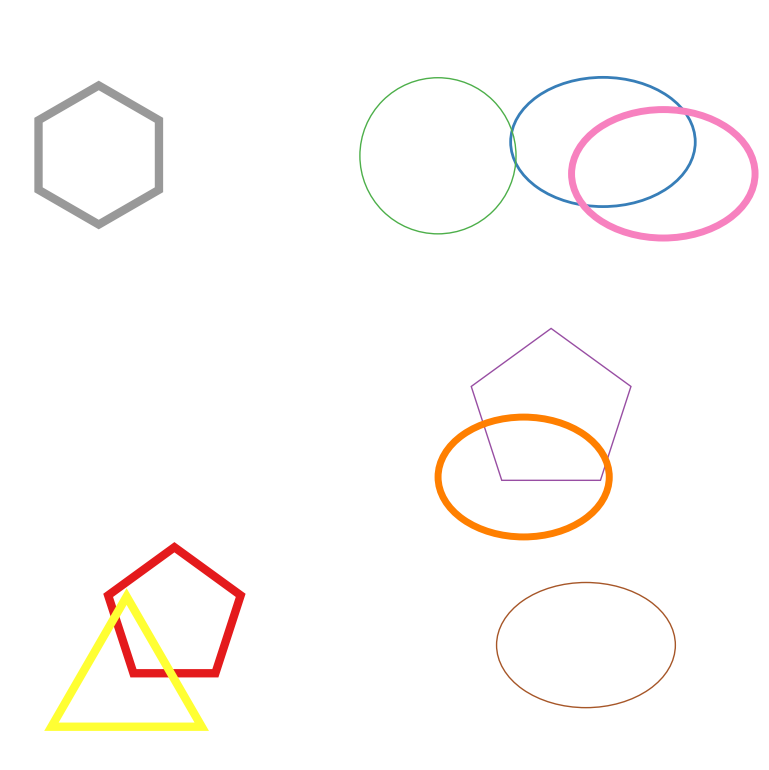[{"shape": "pentagon", "thickness": 3, "radius": 0.45, "center": [0.227, 0.199]}, {"shape": "oval", "thickness": 1, "radius": 0.6, "center": [0.783, 0.816]}, {"shape": "circle", "thickness": 0.5, "radius": 0.51, "center": [0.569, 0.798]}, {"shape": "pentagon", "thickness": 0.5, "radius": 0.55, "center": [0.716, 0.464]}, {"shape": "oval", "thickness": 2.5, "radius": 0.56, "center": [0.68, 0.381]}, {"shape": "triangle", "thickness": 3, "radius": 0.56, "center": [0.164, 0.113]}, {"shape": "oval", "thickness": 0.5, "radius": 0.58, "center": [0.761, 0.162]}, {"shape": "oval", "thickness": 2.5, "radius": 0.6, "center": [0.861, 0.774]}, {"shape": "hexagon", "thickness": 3, "radius": 0.45, "center": [0.128, 0.799]}]